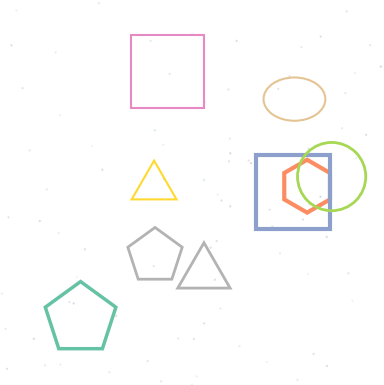[{"shape": "pentagon", "thickness": 2.5, "radius": 0.48, "center": [0.209, 0.172]}, {"shape": "hexagon", "thickness": 3, "radius": 0.34, "center": [0.798, 0.516]}, {"shape": "square", "thickness": 3, "radius": 0.48, "center": [0.76, 0.501]}, {"shape": "square", "thickness": 1.5, "radius": 0.47, "center": [0.435, 0.815]}, {"shape": "circle", "thickness": 2, "radius": 0.44, "center": [0.861, 0.541]}, {"shape": "triangle", "thickness": 1.5, "radius": 0.34, "center": [0.4, 0.516]}, {"shape": "oval", "thickness": 1.5, "radius": 0.4, "center": [0.765, 0.743]}, {"shape": "pentagon", "thickness": 2, "radius": 0.37, "center": [0.403, 0.335]}, {"shape": "triangle", "thickness": 2, "radius": 0.39, "center": [0.53, 0.291]}]